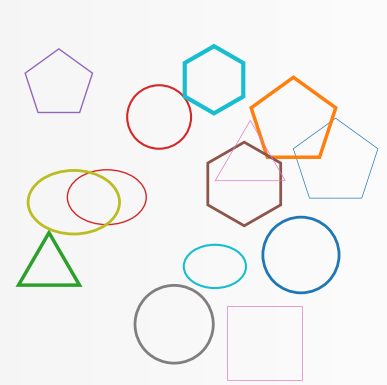[{"shape": "pentagon", "thickness": 0.5, "radius": 0.57, "center": [0.866, 0.578]}, {"shape": "circle", "thickness": 2, "radius": 0.49, "center": [0.777, 0.338]}, {"shape": "pentagon", "thickness": 2.5, "radius": 0.57, "center": [0.757, 0.684]}, {"shape": "triangle", "thickness": 2.5, "radius": 0.45, "center": [0.126, 0.305]}, {"shape": "oval", "thickness": 1, "radius": 0.51, "center": [0.276, 0.488]}, {"shape": "circle", "thickness": 1.5, "radius": 0.41, "center": [0.411, 0.696]}, {"shape": "pentagon", "thickness": 1, "radius": 0.46, "center": [0.152, 0.782]}, {"shape": "hexagon", "thickness": 2, "radius": 0.54, "center": [0.63, 0.522]}, {"shape": "square", "thickness": 0.5, "radius": 0.49, "center": [0.683, 0.109]}, {"shape": "triangle", "thickness": 0.5, "radius": 0.52, "center": [0.646, 0.583]}, {"shape": "circle", "thickness": 2, "radius": 0.5, "center": [0.449, 0.158]}, {"shape": "oval", "thickness": 2, "radius": 0.59, "center": [0.191, 0.475]}, {"shape": "hexagon", "thickness": 3, "radius": 0.44, "center": [0.552, 0.793]}, {"shape": "oval", "thickness": 1.5, "radius": 0.4, "center": [0.555, 0.308]}]